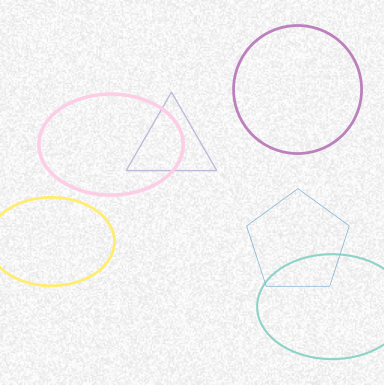[{"shape": "oval", "thickness": 1.5, "radius": 0.97, "center": [0.863, 0.204]}, {"shape": "triangle", "thickness": 1, "radius": 0.68, "center": [0.445, 0.625]}, {"shape": "pentagon", "thickness": 0.5, "radius": 0.7, "center": [0.774, 0.37]}, {"shape": "oval", "thickness": 2.5, "radius": 0.94, "center": [0.288, 0.624]}, {"shape": "circle", "thickness": 2, "radius": 0.83, "center": [0.773, 0.767]}, {"shape": "oval", "thickness": 2, "radius": 0.82, "center": [0.133, 0.372]}]